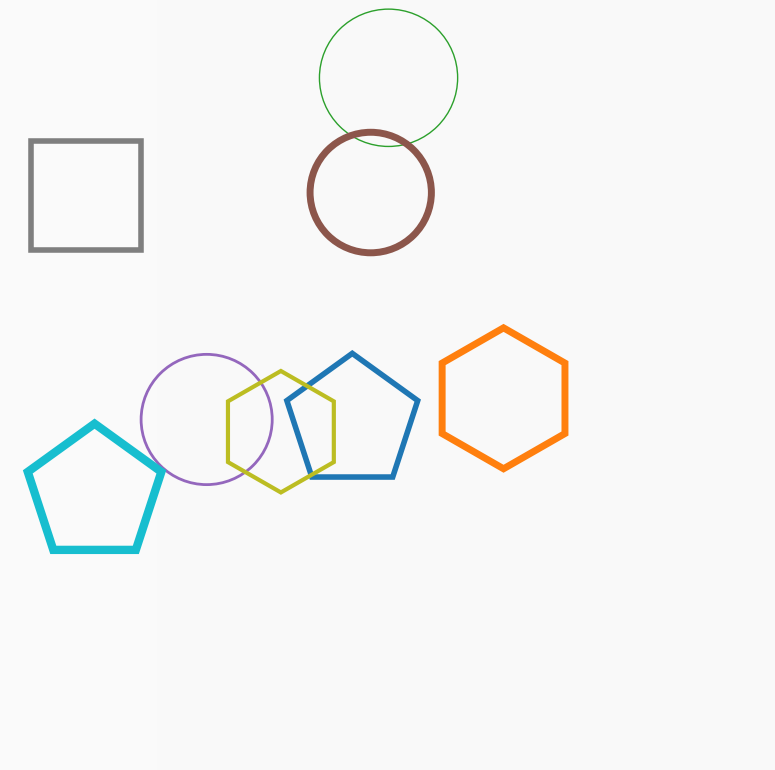[{"shape": "pentagon", "thickness": 2, "radius": 0.44, "center": [0.455, 0.452]}, {"shape": "hexagon", "thickness": 2.5, "radius": 0.46, "center": [0.65, 0.483]}, {"shape": "circle", "thickness": 0.5, "radius": 0.45, "center": [0.501, 0.899]}, {"shape": "circle", "thickness": 1, "radius": 0.42, "center": [0.267, 0.455]}, {"shape": "circle", "thickness": 2.5, "radius": 0.39, "center": [0.478, 0.75]}, {"shape": "square", "thickness": 2, "radius": 0.35, "center": [0.111, 0.746]}, {"shape": "hexagon", "thickness": 1.5, "radius": 0.39, "center": [0.362, 0.439]}, {"shape": "pentagon", "thickness": 3, "radius": 0.45, "center": [0.122, 0.359]}]